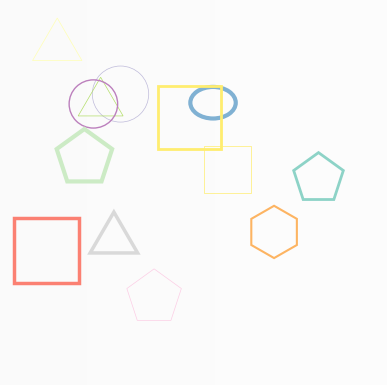[{"shape": "pentagon", "thickness": 2, "radius": 0.34, "center": [0.822, 0.536]}, {"shape": "triangle", "thickness": 0.5, "radius": 0.37, "center": [0.148, 0.879]}, {"shape": "circle", "thickness": 0.5, "radius": 0.36, "center": [0.311, 0.756]}, {"shape": "square", "thickness": 2.5, "radius": 0.42, "center": [0.12, 0.35]}, {"shape": "oval", "thickness": 3, "radius": 0.29, "center": [0.55, 0.733]}, {"shape": "hexagon", "thickness": 1.5, "radius": 0.34, "center": [0.707, 0.398]}, {"shape": "triangle", "thickness": 0.5, "radius": 0.33, "center": [0.26, 0.732]}, {"shape": "pentagon", "thickness": 0.5, "radius": 0.37, "center": [0.398, 0.228]}, {"shape": "triangle", "thickness": 2.5, "radius": 0.35, "center": [0.294, 0.378]}, {"shape": "circle", "thickness": 1, "radius": 0.31, "center": [0.241, 0.73]}, {"shape": "pentagon", "thickness": 3, "radius": 0.38, "center": [0.218, 0.59]}, {"shape": "square", "thickness": 0.5, "radius": 0.3, "center": [0.588, 0.559]}, {"shape": "square", "thickness": 2, "radius": 0.41, "center": [0.489, 0.695]}]